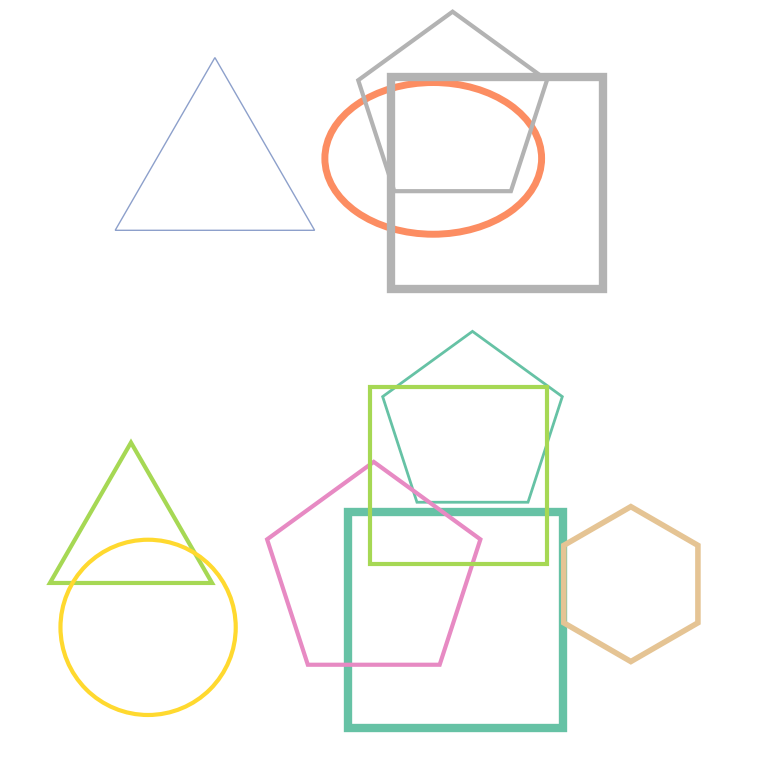[{"shape": "pentagon", "thickness": 1, "radius": 0.61, "center": [0.614, 0.447]}, {"shape": "square", "thickness": 3, "radius": 0.7, "center": [0.592, 0.195]}, {"shape": "oval", "thickness": 2.5, "radius": 0.7, "center": [0.563, 0.794]}, {"shape": "triangle", "thickness": 0.5, "radius": 0.75, "center": [0.279, 0.776]}, {"shape": "pentagon", "thickness": 1.5, "radius": 0.73, "center": [0.485, 0.255]}, {"shape": "triangle", "thickness": 1.5, "radius": 0.61, "center": [0.17, 0.304]}, {"shape": "square", "thickness": 1.5, "radius": 0.58, "center": [0.596, 0.382]}, {"shape": "circle", "thickness": 1.5, "radius": 0.57, "center": [0.192, 0.185]}, {"shape": "hexagon", "thickness": 2, "radius": 0.5, "center": [0.819, 0.241]}, {"shape": "square", "thickness": 3, "radius": 0.69, "center": [0.645, 0.762]}, {"shape": "pentagon", "thickness": 1.5, "radius": 0.64, "center": [0.588, 0.856]}]